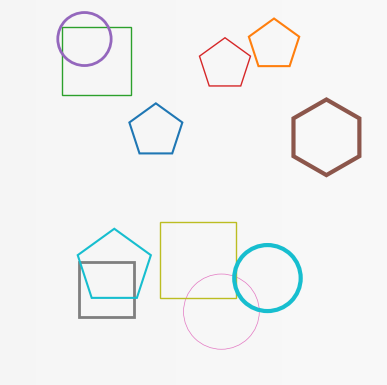[{"shape": "pentagon", "thickness": 1.5, "radius": 0.36, "center": [0.402, 0.66]}, {"shape": "pentagon", "thickness": 1.5, "radius": 0.34, "center": [0.707, 0.884]}, {"shape": "square", "thickness": 1, "radius": 0.45, "center": [0.25, 0.841]}, {"shape": "pentagon", "thickness": 1, "radius": 0.35, "center": [0.581, 0.833]}, {"shape": "circle", "thickness": 2, "radius": 0.34, "center": [0.218, 0.899]}, {"shape": "hexagon", "thickness": 3, "radius": 0.49, "center": [0.842, 0.643]}, {"shape": "circle", "thickness": 0.5, "radius": 0.49, "center": [0.571, 0.191]}, {"shape": "square", "thickness": 2, "radius": 0.36, "center": [0.274, 0.249]}, {"shape": "square", "thickness": 1, "radius": 0.49, "center": [0.511, 0.325]}, {"shape": "pentagon", "thickness": 1.5, "radius": 0.5, "center": [0.295, 0.307]}, {"shape": "circle", "thickness": 3, "radius": 0.43, "center": [0.69, 0.278]}]